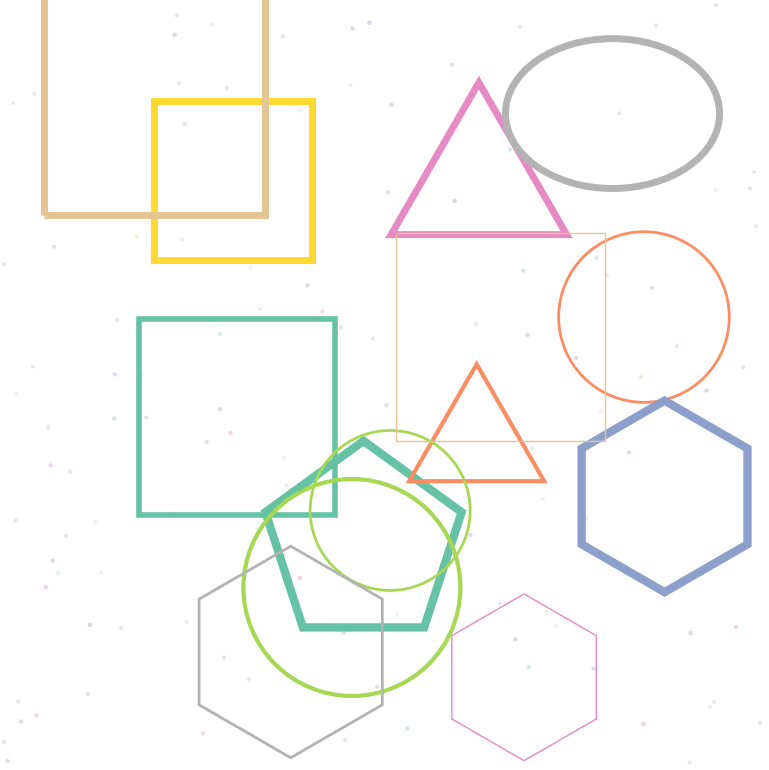[{"shape": "pentagon", "thickness": 3, "radius": 0.67, "center": [0.472, 0.293]}, {"shape": "square", "thickness": 2, "radius": 0.64, "center": [0.308, 0.458]}, {"shape": "triangle", "thickness": 1.5, "radius": 0.51, "center": [0.619, 0.426]}, {"shape": "circle", "thickness": 1, "radius": 0.55, "center": [0.836, 0.588]}, {"shape": "hexagon", "thickness": 3, "radius": 0.62, "center": [0.863, 0.355]}, {"shape": "hexagon", "thickness": 0.5, "radius": 0.54, "center": [0.681, 0.12]}, {"shape": "triangle", "thickness": 2.5, "radius": 0.66, "center": [0.622, 0.761]}, {"shape": "circle", "thickness": 1.5, "radius": 0.7, "center": [0.457, 0.237]}, {"shape": "circle", "thickness": 1, "radius": 0.52, "center": [0.507, 0.337]}, {"shape": "square", "thickness": 2.5, "radius": 0.51, "center": [0.303, 0.766]}, {"shape": "square", "thickness": 2.5, "radius": 0.71, "center": [0.201, 0.863]}, {"shape": "square", "thickness": 0.5, "radius": 0.68, "center": [0.65, 0.562]}, {"shape": "oval", "thickness": 2.5, "radius": 0.7, "center": [0.795, 0.853]}, {"shape": "hexagon", "thickness": 1, "radius": 0.69, "center": [0.378, 0.153]}]